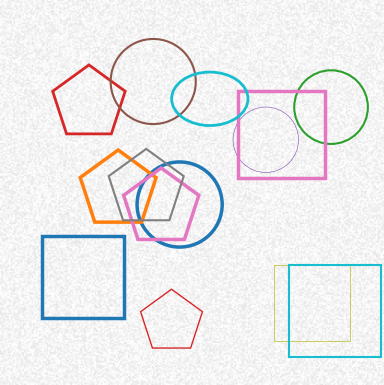[{"shape": "square", "thickness": 2.5, "radius": 0.53, "center": [0.214, 0.28]}, {"shape": "circle", "thickness": 2.5, "radius": 0.55, "center": [0.467, 0.469]}, {"shape": "pentagon", "thickness": 2.5, "radius": 0.52, "center": [0.307, 0.507]}, {"shape": "circle", "thickness": 1.5, "radius": 0.48, "center": [0.86, 0.722]}, {"shape": "pentagon", "thickness": 1, "radius": 0.42, "center": [0.446, 0.164]}, {"shape": "pentagon", "thickness": 2, "radius": 0.49, "center": [0.231, 0.732]}, {"shape": "circle", "thickness": 0.5, "radius": 0.43, "center": [0.69, 0.637]}, {"shape": "circle", "thickness": 1.5, "radius": 0.55, "center": [0.398, 0.788]}, {"shape": "square", "thickness": 2.5, "radius": 0.56, "center": [0.731, 0.65]}, {"shape": "pentagon", "thickness": 2.5, "radius": 0.51, "center": [0.419, 0.461]}, {"shape": "pentagon", "thickness": 1.5, "radius": 0.51, "center": [0.38, 0.511]}, {"shape": "square", "thickness": 0.5, "radius": 0.49, "center": [0.81, 0.212]}, {"shape": "square", "thickness": 1.5, "radius": 0.6, "center": [0.871, 0.192]}, {"shape": "oval", "thickness": 2, "radius": 0.5, "center": [0.545, 0.743]}]